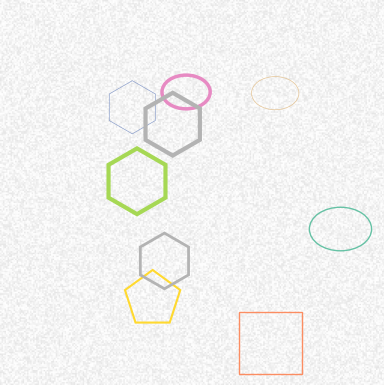[{"shape": "oval", "thickness": 1, "radius": 0.4, "center": [0.884, 0.405]}, {"shape": "square", "thickness": 1, "radius": 0.41, "center": [0.702, 0.109]}, {"shape": "hexagon", "thickness": 0.5, "radius": 0.35, "center": [0.344, 0.721]}, {"shape": "oval", "thickness": 2.5, "radius": 0.31, "center": [0.483, 0.761]}, {"shape": "hexagon", "thickness": 3, "radius": 0.43, "center": [0.356, 0.529]}, {"shape": "pentagon", "thickness": 1.5, "radius": 0.38, "center": [0.396, 0.223]}, {"shape": "oval", "thickness": 0.5, "radius": 0.31, "center": [0.715, 0.758]}, {"shape": "hexagon", "thickness": 3, "radius": 0.41, "center": [0.449, 0.677]}, {"shape": "hexagon", "thickness": 2, "radius": 0.36, "center": [0.427, 0.322]}]